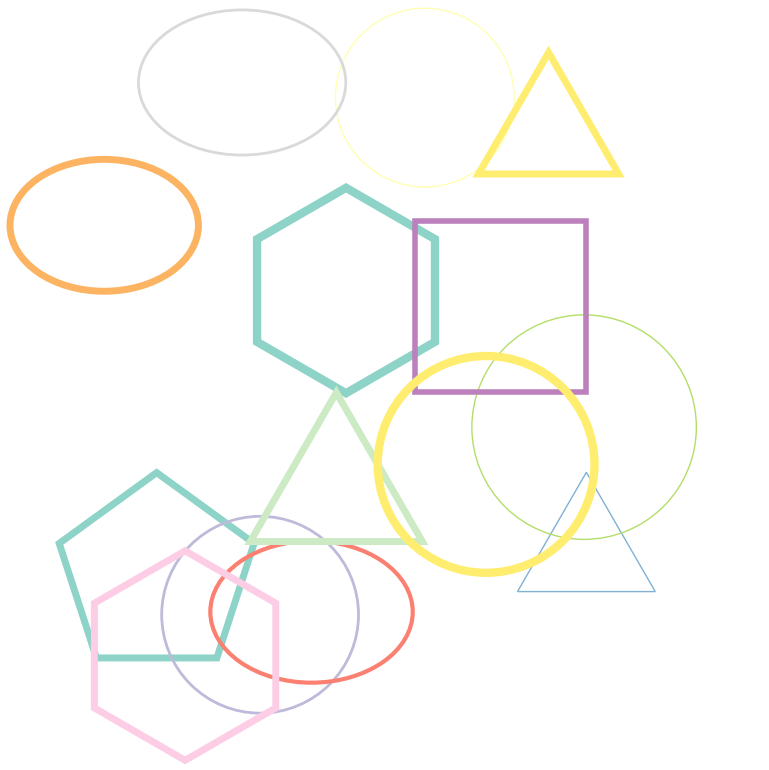[{"shape": "pentagon", "thickness": 2.5, "radius": 0.67, "center": [0.203, 0.253]}, {"shape": "hexagon", "thickness": 3, "radius": 0.67, "center": [0.449, 0.623]}, {"shape": "circle", "thickness": 0.5, "radius": 0.58, "center": [0.552, 0.873]}, {"shape": "circle", "thickness": 1, "radius": 0.64, "center": [0.338, 0.202]}, {"shape": "oval", "thickness": 1.5, "radius": 0.66, "center": [0.405, 0.205]}, {"shape": "triangle", "thickness": 0.5, "radius": 0.52, "center": [0.762, 0.283]}, {"shape": "oval", "thickness": 2.5, "radius": 0.61, "center": [0.135, 0.707]}, {"shape": "circle", "thickness": 0.5, "radius": 0.73, "center": [0.759, 0.445]}, {"shape": "hexagon", "thickness": 2.5, "radius": 0.68, "center": [0.24, 0.149]}, {"shape": "oval", "thickness": 1, "radius": 0.67, "center": [0.314, 0.893]}, {"shape": "square", "thickness": 2, "radius": 0.56, "center": [0.651, 0.602]}, {"shape": "triangle", "thickness": 2.5, "radius": 0.64, "center": [0.437, 0.361]}, {"shape": "triangle", "thickness": 2.5, "radius": 0.53, "center": [0.712, 0.827]}, {"shape": "circle", "thickness": 3, "radius": 0.7, "center": [0.631, 0.397]}]